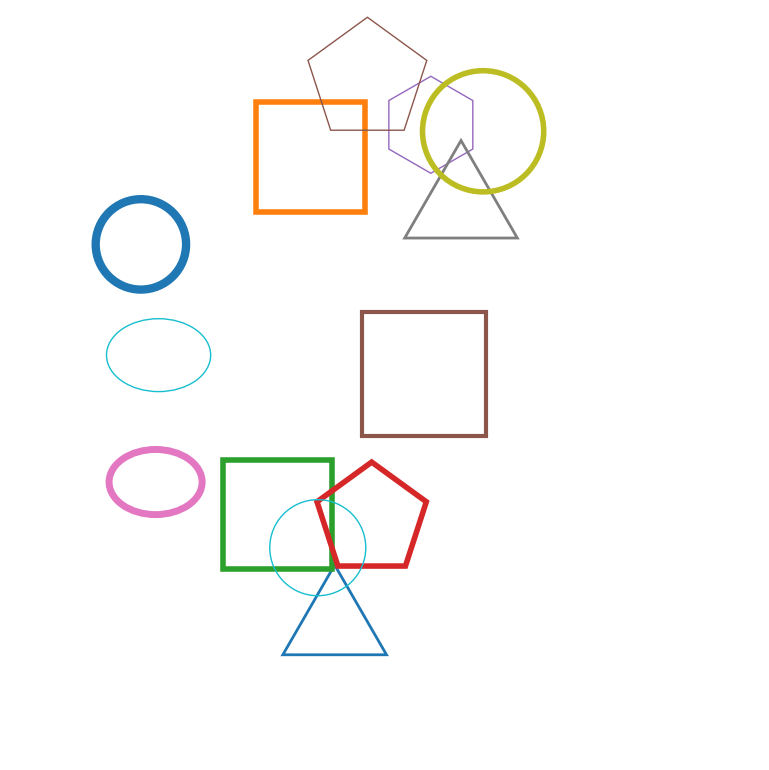[{"shape": "circle", "thickness": 3, "radius": 0.29, "center": [0.183, 0.683]}, {"shape": "triangle", "thickness": 1, "radius": 0.39, "center": [0.435, 0.189]}, {"shape": "square", "thickness": 2, "radius": 0.36, "center": [0.403, 0.796]}, {"shape": "square", "thickness": 2, "radius": 0.35, "center": [0.36, 0.332]}, {"shape": "pentagon", "thickness": 2, "radius": 0.37, "center": [0.483, 0.325]}, {"shape": "hexagon", "thickness": 0.5, "radius": 0.31, "center": [0.56, 0.838]}, {"shape": "square", "thickness": 1.5, "radius": 0.4, "center": [0.551, 0.514]}, {"shape": "pentagon", "thickness": 0.5, "radius": 0.41, "center": [0.477, 0.896]}, {"shape": "oval", "thickness": 2.5, "radius": 0.3, "center": [0.202, 0.374]}, {"shape": "triangle", "thickness": 1, "radius": 0.42, "center": [0.599, 0.733]}, {"shape": "circle", "thickness": 2, "radius": 0.39, "center": [0.627, 0.829]}, {"shape": "circle", "thickness": 0.5, "radius": 0.31, "center": [0.413, 0.289]}, {"shape": "oval", "thickness": 0.5, "radius": 0.34, "center": [0.206, 0.539]}]